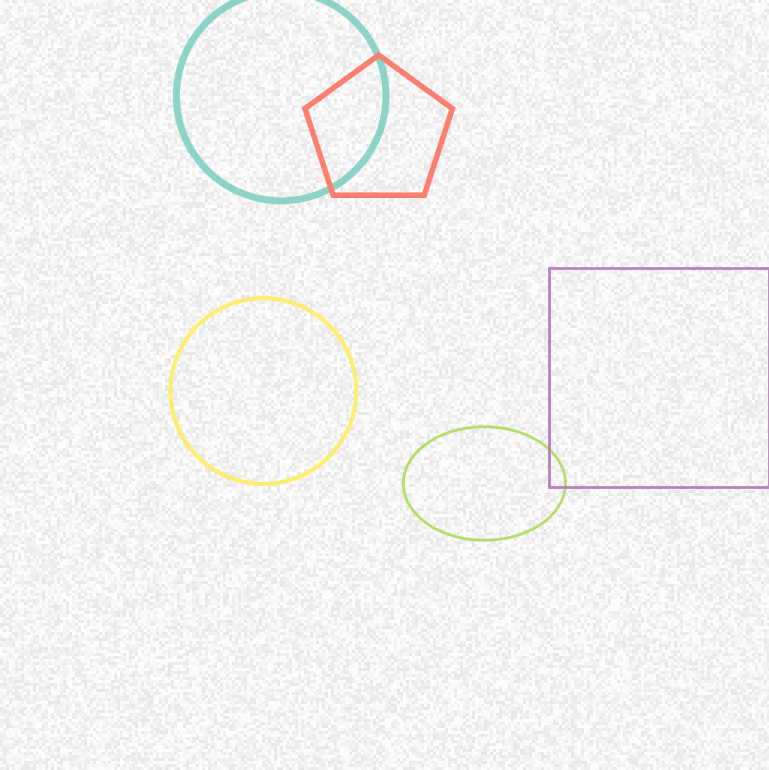[{"shape": "circle", "thickness": 2.5, "radius": 0.68, "center": [0.365, 0.875]}, {"shape": "pentagon", "thickness": 2, "radius": 0.5, "center": [0.492, 0.828]}, {"shape": "oval", "thickness": 1, "radius": 0.53, "center": [0.629, 0.372]}, {"shape": "square", "thickness": 1, "radius": 0.71, "center": [0.856, 0.51]}, {"shape": "circle", "thickness": 1.5, "radius": 0.6, "center": [0.342, 0.492]}]